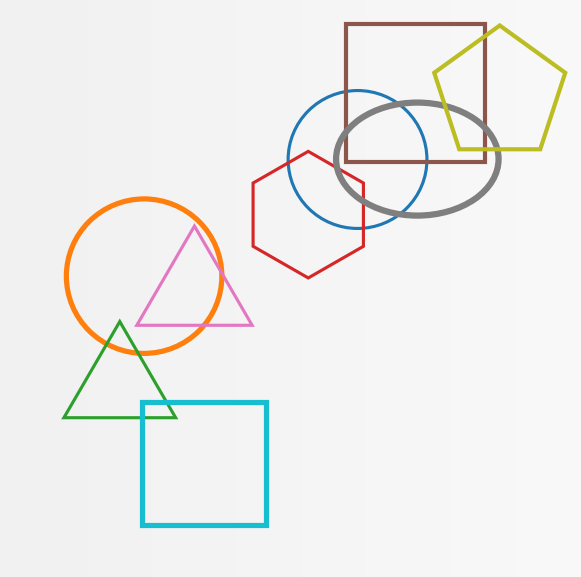[{"shape": "circle", "thickness": 1.5, "radius": 0.6, "center": [0.615, 0.723]}, {"shape": "circle", "thickness": 2.5, "radius": 0.67, "center": [0.248, 0.521]}, {"shape": "triangle", "thickness": 1.5, "radius": 0.55, "center": [0.206, 0.331]}, {"shape": "hexagon", "thickness": 1.5, "radius": 0.55, "center": [0.53, 0.627]}, {"shape": "square", "thickness": 2, "radius": 0.6, "center": [0.715, 0.838]}, {"shape": "triangle", "thickness": 1.5, "radius": 0.57, "center": [0.335, 0.493]}, {"shape": "oval", "thickness": 3, "radius": 0.7, "center": [0.718, 0.724]}, {"shape": "pentagon", "thickness": 2, "radius": 0.59, "center": [0.86, 0.837]}, {"shape": "square", "thickness": 2.5, "radius": 0.53, "center": [0.351, 0.196]}]